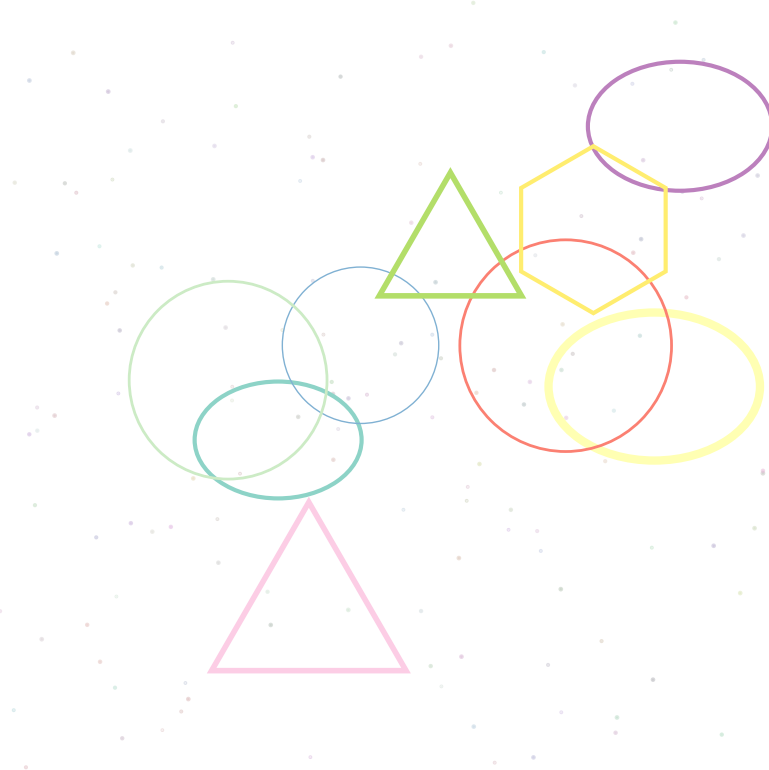[{"shape": "oval", "thickness": 1.5, "radius": 0.54, "center": [0.361, 0.429]}, {"shape": "oval", "thickness": 3, "radius": 0.69, "center": [0.85, 0.498]}, {"shape": "circle", "thickness": 1, "radius": 0.69, "center": [0.735, 0.551]}, {"shape": "circle", "thickness": 0.5, "radius": 0.51, "center": [0.468, 0.552]}, {"shape": "triangle", "thickness": 2, "radius": 0.53, "center": [0.585, 0.669]}, {"shape": "triangle", "thickness": 2, "radius": 0.73, "center": [0.401, 0.202]}, {"shape": "oval", "thickness": 1.5, "radius": 0.6, "center": [0.883, 0.836]}, {"shape": "circle", "thickness": 1, "radius": 0.64, "center": [0.296, 0.506]}, {"shape": "hexagon", "thickness": 1.5, "radius": 0.54, "center": [0.771, 0.702]}]